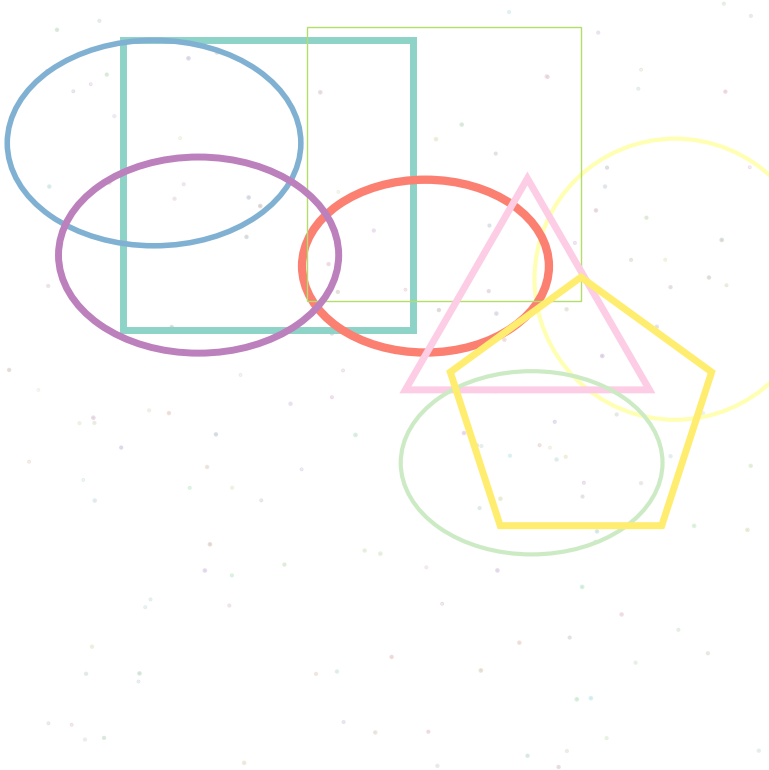[{"shape": "square", "thickness": 2.5, "radius": 0.94, "center": [0.348, 0.76]}, {"shape": "circle", "thickness": 1.5, "radius": 0.91, "center": [0.877, 0.637]}, {"shape": "oval", "thickness": 3, "radius": 0.8, "center": [0.553, 0.654]}, {"shape": "oval", "thickness": 2, "radius": 0.95, "center": [0.2, 0.814]}, {"shape": "square", "thickness": 0.5, "radius": 0.89, "center": [0.577, 0.787]}, {"shape": "triangle", "thickness": 2.5, "radius": 0.91, "center": [0.685, 0.585]}, {"shape": "oval", "thickness": 2.5, "radius": 0.91, "center": [0.258, 0.669]}, {"shape": "oval", "thickness": 1.5, "radius": 0.85, "center": [0.69, 0.399]}, {"shape": "pentagon", "thickness": 2.5, "radius": 0.89, "center": [0.754, 0.462]}]